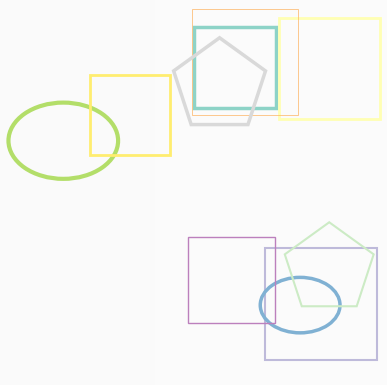[{"shape": "square", "thickness": 2.5, "radius": 0.53, "center": [0.607, 0.825]}, {"shape": "square", "thickness": 2, "radius": 0.66, "center": [0.85, 0.823]}, {"shape": "square", "thickness": 1.5, "radius": 0.72, "center": [0.829, 0.211]}, {"shape": "oval", "thickness": 2.5, "radius": 0.51, "center": [0.775, 0.208]}, {"shape": "square", "thickness": 0.5, "radius": 0.68, "center": [0.631, 0.839]}, {"shape": "oval", "thickness": 3, "radius": 0.71, "center": [0.163, 0.634]}, {"shape": "pentagon", "thickness": 2.5, "radius": 0.62, "center": [0.567, 0.777]}, {"shape": "square", "thickness": 1, "radius": 0.56, "center": [0.596, 0.272]}, {"shape": "pentagon", "thickness": 1.5, "radius": 0.6, "center": [0.85, 0.302]}, {"shape": "square", "thickness": 2, "radius": 0.52, "center": [0.335, 0.702]}]